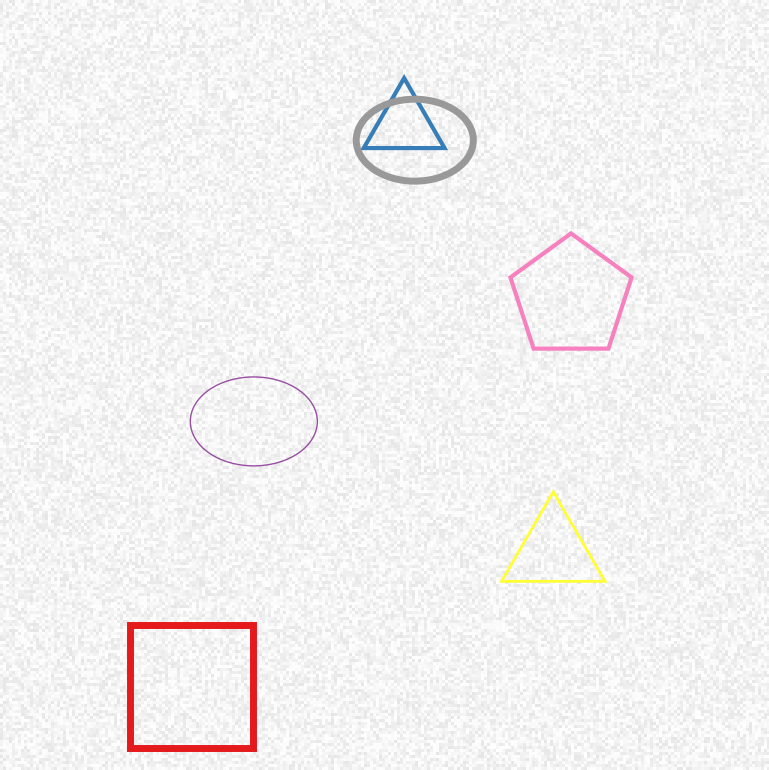[{"shape": "square", "thickness": 2.5, "radius": 0.4, "center": [0.248, 0.109]}, {"shape": "triangle", "thickness": 1.5, "radius": 0.3, "center": [0.525, 0.838]}, {"shape": "oval", "thickness": 0.5, "radius": 0.41, "center": [0.33, 0.453]}, {"shape": "triangle", "thickness": 1, "radius": 0.39, "center": [0.719, 0.284]}, {"shape": "pentagon", "thickness": 1.5, "radius": 0.41, "center": [0.742, 0.614]}, {"shape": "oval", "thickness": 2.5, "radius": 0.38, "center": [0.539, 0.818]}]